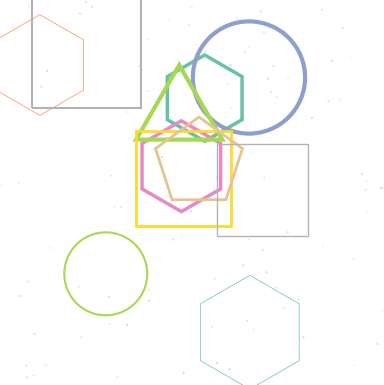[{"shape": "hexagon", "thickness": 2.5, "radius": 0.56, "center": [0.532, 0.745]}, {"shape": "hexagon", "thickness": 0.5, "radius": 0.74, "center": [0.649, 0.137]}, {"shape": "hexagon", "thickness": 0.5, "radius": 0.65, "center": [0.103, 0.831]}, {"shape": "circle", "thickness": 3, "radius": 0.73, "center": [0.647, 0.799]}, {"shape": "hexagon", "thickness": 2.5, "radius": 0.59, "center": [0.471, 0.568]}, {"shape": "circle", "thickness": 1.5, "radius": 0.54, "center": [0.275, 0.289]}, {"shape": "triangle", "thickness": 3, "radius": 0.65, "center": [0.465, 0.702]}, {"shape": "square", "thickness": 2, "radius": 0.62, "center": [0.477, 0.536]}, {"shape": "pentagon", "thickness": 2, "radius": 0.59, "center": [0.517, 0.577]}, {"shape": "square", "thickness": 1.5, "radius": 0.71, "center": [0.225, 0.862]}, {"shape": "square", "thickness": 1, "radius": 0.6, "center": [0.682, 0.506]}]